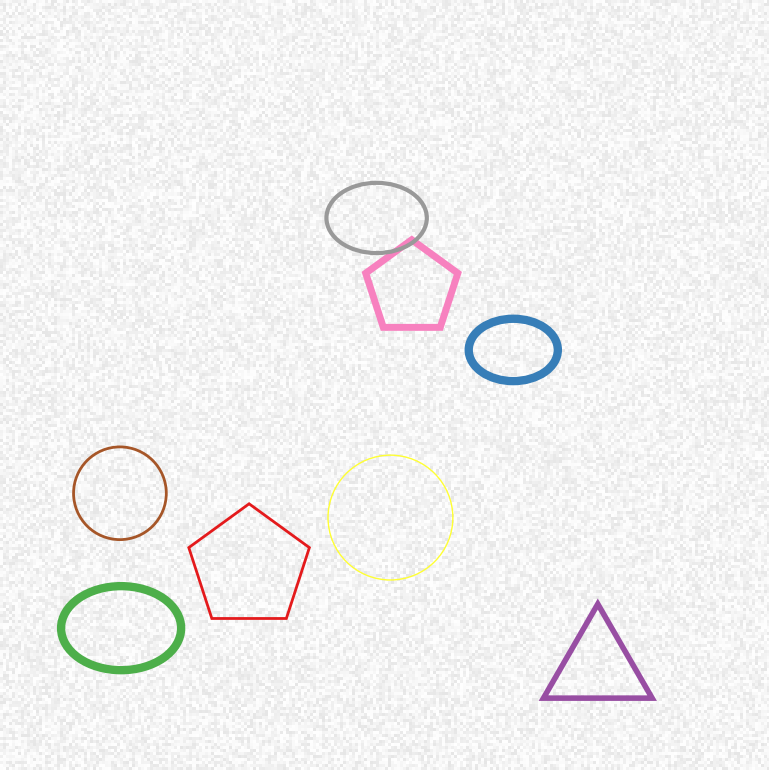[{"shape": "pentagon", "thickness": 1, "radius": 0.41, "center": [0.324, 0.263]}, {"shape": "oval", "thickness": 3, "radius": 0.29, "center": [0.667, 0.546]}, {"shape": "oval", "thickness": 3, "radius": 0.39, "center": [0.157, 0.184]}, {"shape": "triangle", "thickness": 2, "radius": 0.41, "center": [0.776, 0.134]}, {"shape": "circle", "thickness": 0.5, "radius": 0.41, "center": [0.507, 0.328]}, {"shape": "circle", "thickness": 1, "radius": 0.3, "center": [0.156, 0.359]}, {"shape": "pentagon", "thickness": 2.5, "radius": 0.31, "center": [0.535, 0.626]}, {"shape": "oval", "thickness": 1.5, "radius": 0.33, "center": [0.489, 0.717]}]